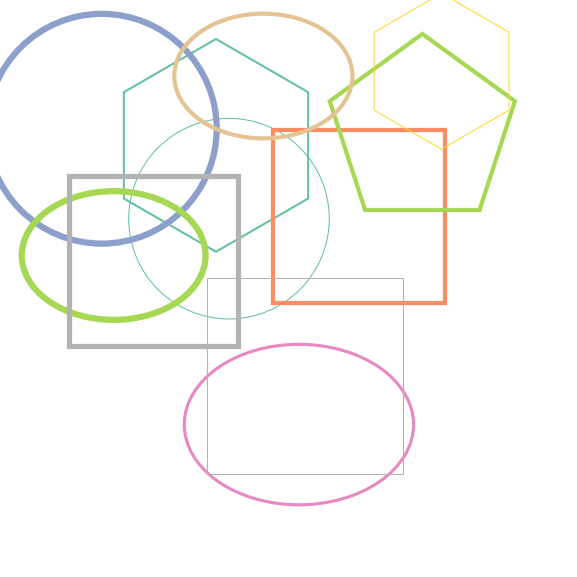[{"shape": "circle", "thickness": 0.5, "radius": 0.87, "center": [0.396, 0.621]}, {"shape": "hexagon", "thickness": 1, "radius": 0.92, "center": [0.374, 0.747]}, {"shape": "square", "thickness": 2, "radius": 0.75, "center": [0.622, 0.624]}, {"shape": "circle", "thickness": 3, "radius": 0.99, "center": [0.176, 0.776]}, {"shape": "oval", "thickness": 1.5, "radius": 0.99, "center": [0.518, 0.264]}, {"shape": "oval", "thickness": 3, "radius": 0.8, "center": [0.197, 0.557]}, {"shape": "pentagon", "thickness": 2, "radius": 0.84, "center": [0.731, 0.772]}, {"shape": "hexagon", "thickness": 0.5, "radius": 0.67, "center": [0.765, 0.876]}, {"shape": "oval", "thickness": 2, "radius": 0.77, "center": [0.456, 0.867]}, {"shape": "square", "thickness": 2.5, "radius": 0.73, "center": [0.266, 0.547]}, {"shape": "square", "thickness": 0.5, "radius": 0.85, "center": [0.528, 0.348]}]